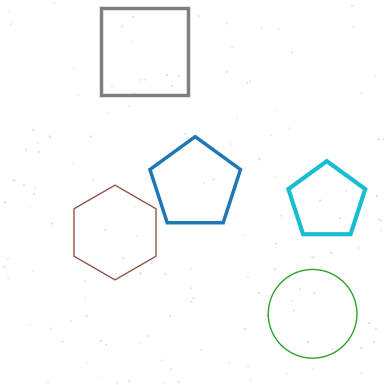[{"shape": "pentagon", "thickness": 2.5, "radius": 0.62, "center": [0.507, 0.521]}, {"shape": "circle", "thickness": 1, "radius": 0.58, "center": [0.812, 0.185]}, {"shape": "hexagon", "thickness": 1, "radius": 0.62, "center": [0.299, 0.396]}, {"shape": "square", "thickness": 2.5, "radius": 0.56, "center": [0.375, 0.866]}, {"shape": "pentagon", "thickness": 3, "radius": 0.52, "center": [0.849, 0.477]}]